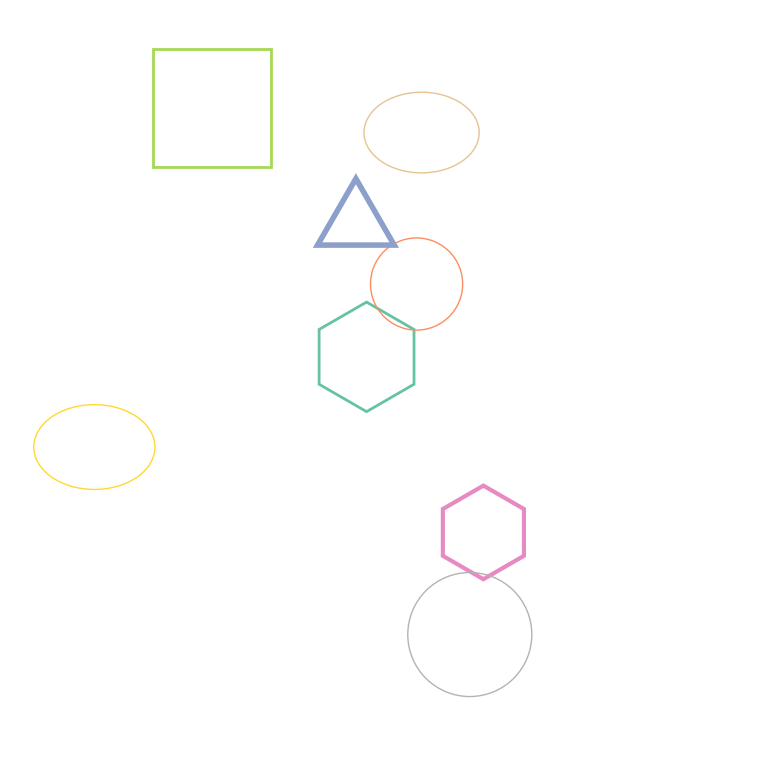[{"shape": "hexagon", "thickness": 1, "radius": 0.36, "center": [0.476, 0.537]}, {"shape": "circle", "thickness": 0.5, "radius": 0.3, "center": [0.541, 0.631]}, {"shape": "triangle", "thickness": 2, "radius": 0.29, "center": [0.462, 0.71]}, {"shape": "hexagon", "thickness": 1.5, "radius": 0.3, "center": [0.628, 0.309]}, {"shape": "square", "thickness": 1, "radius": 0.38, "center": [0.275, 0.859]}, {"shape": "oval", "thickness": 0.5, "radius": 0.39, "center": [0.123, 0.419]}, {"shape": "oval", "thickness": 0.5, "radius": 0.37, "center": [0.548, 0.828]}, {"shape": "circle", "thickness": 0.5, "radius": 0.4, "center": [0.61, 0.176]}]